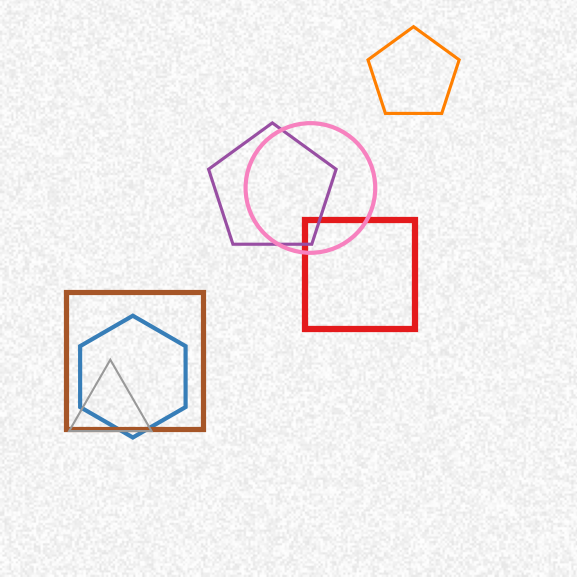[{"shape": "square", "thickness": 3, "radius": 0.47, "center": [0.623, 0.524]}, {"shape": "hexagon", "thickness": 2, "radius": 0.53, "center": [0.23, 0.347]}, {"shape": "pentagon", "thickness": 1.5, "radius": 0.58, "center": [0.472, 0.67]}, {"shape": "pentagon", "thickness": 1.5, "radius": 0.42, "center": [0.716, 0.87]}, {"shape": "square", "thickness": 2.5, "radius": 0.59, "center": [0.232, 0.375]}, {"shape": "circle", "thickness": 2, "radius": 0.56, "center": [0.538, 0.674]}, {"shape": "triangle", "thickness": 1, "radius": 0.41, "center": [0.191, 0.294]}]